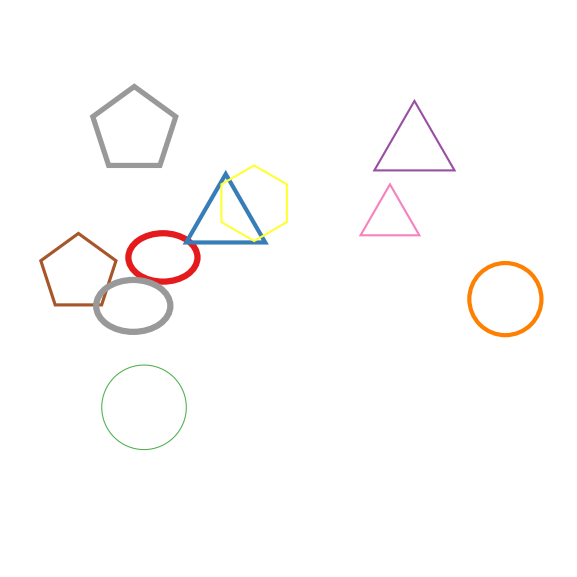[{"shape": "oval", "thickness": 3, "radius": 0.3, "center": [0.282, 0.553]}, {"shape": "triangle", "thickness": 2, "radius": 0.39, "center": [0.391, 0.619]}, {"shape": "circle", "thickness": 0.5, "radius": 0.37, "center": [0.249, 0.294]}, {"shape": "triangle", "thickness": 1, "radius": 0.4, "center": [0.718, 0.744]}, {"shape": "circle", "thickness": 2, "radius": 0.31, "center": [0.875, 0.481]}, {"shape": "hexagon", "thickness": 1, "radius": 0.33, "center": [0.44, 0.647]}, {"shape": "pentagon", "thickness": 1.5, "radius": 0.34, "center": [0.136, 0.527]}, {"shape": "triangle", "thickness": 1, "radius": 0.29, "center": [0.675, 0.621]}, {"shape": "pentagon", "thickness": 2.5, "radius": 0.38, "center": [0.233, 0.774]}, {"shape": "oval", "thickness": 3, "radius": 0.32, "center": [0.231, 0.469]}]